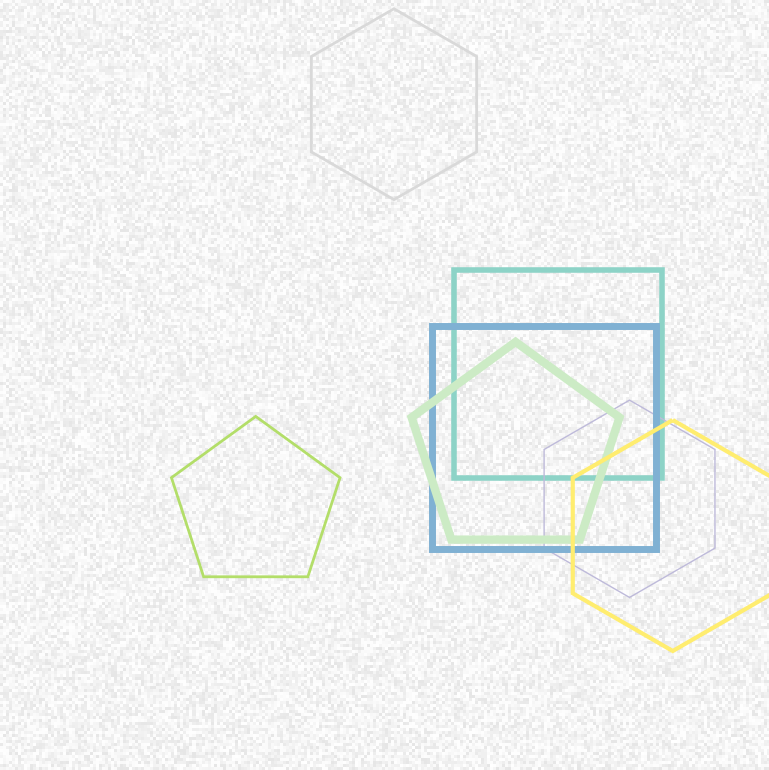[{"shape": "square", "thickness": 2, "radius": 0.67, "center": [0.725, 0.514]}, {"shape": "hexagon", "thickness": 0.5, "radius": 0.64, "center": [0.818, 0.352]}, {"shape": "square", "thickness": 2.5, "radius": 0.73, "center": [0.707, 0.432]}, {"shape": "pentagon", "thickness": 1, "radius": 0.58, "center": [0.332, 0.344]}, {"shape": "hexagon", "thickness": 1, "radius": 0.62, "center": [0.512, 0.865]}, {"shape": "pentagon", "thickness": 3, "radius": 0.71, "center": [0.67, 0.414]}, {"shape": "hexagon", "thickness": 1.5, "radius": 0.75, "center": [0.874, 0.305]}]